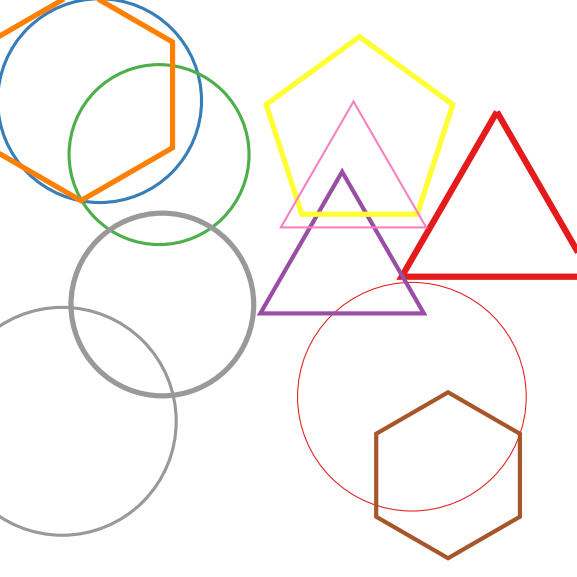[{"shape": "triangle", "thickness": 3, "radius": 0.95, "center": [0.86, 0.615]}, {"shape": "circle", "thickness": 0.5, "radius": 0.99, "center": [0.713, 0.312]}, {"shape": "circle", "thickness": 1.5, "radius": 0.88, "center": [0.172, 0.825]}, {"shape": "circle", "thickness": 1.5, "radius": 0.78, "center": [0.275, 0.731]}, {"shape": "triangle", "thickness": 2, "radius": 0.82, "center": [0.592, 0.538]}, {"shape": "hexagon", "thickness": 2.5, "radius": 0.92, "center": [0.14, 0.835]}, {"shape": "pentagon", "thickness": 2.5, "radius": 0.85, "center": [0.623, 0.766]}, {"shape": "hexagon", "thickness": 2, "radius": 0.72, "center": [0.776, 0.176]}, {"shape": "triangle", "thickness": 1, "radius": 0.73, "center": [0.612, 0.678]}, {"shape": "circle", "thickness": 1.5, "radius": 0.99, "center": [0.108, 0.27]}, {"shape": "circle", "thickness": 2.5, "radius": 0.79, "center": [0.281, 0.472]}]